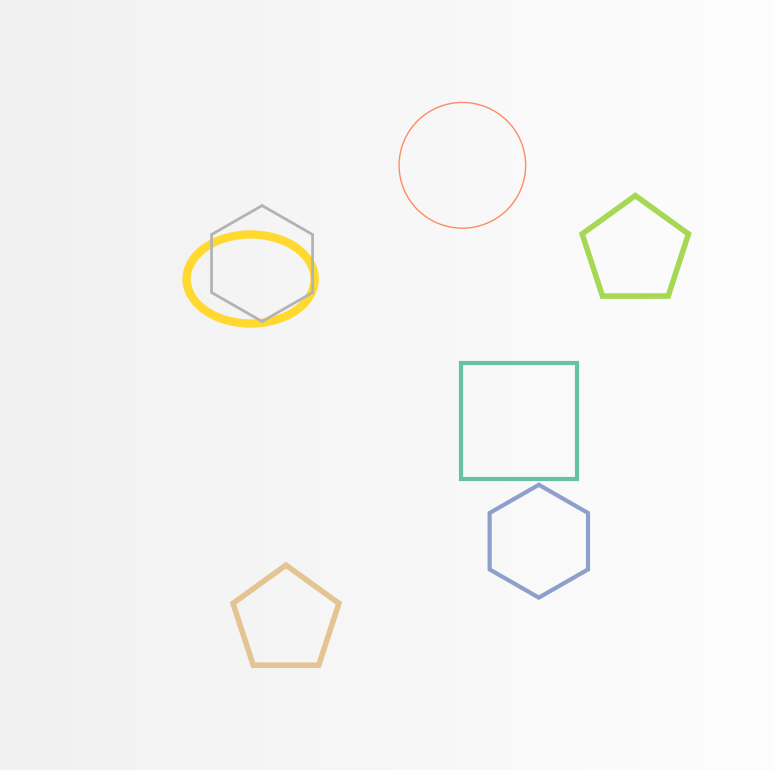[{"shape": "square", "thickness": 1.5, "radius": 0.38, "center": [0.669, 0.453]}, {"shape": "circle", "thickness": 0.5, "radius": 0.41, "center": [0.597, 0.785]}, {"shape": "hexagon", "thickness": 1.5, "radius": 0.37, "center": [0.695, 0.297]}, {"shape": "pentagon", "thickness": 2, "radius": 0.36, "center": [0.82, 0.674]}, {"shape": "oval", "thickness": 3, "radius": 0.41, "center": [0.323, 0.638]}, {"shape": "pentagon", "thickness": 2, "radius": 0.36, "center": [0.369, 0.194]}, {"shape": "hexagon", "thickness": 1, "radius": 0.38, "center": [0.338, 0.658]}]